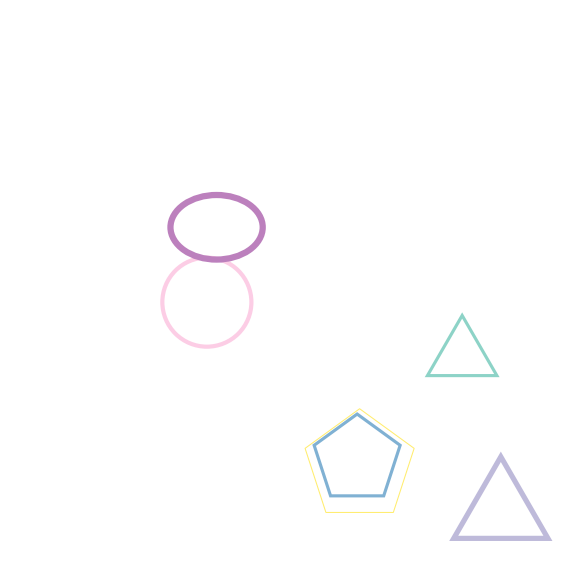[{"shape": "triangle", "thickness": 1.5, "radius": 0.35, "center": [0.8, 0.383]}, {"shape": "triangle", "thickness": 2.5, "radius": 0.47, "center": [0.867, 0.114]}, {"shape": "pentagon", "thickness": 1.5, "radius": 0.39, "center": [0.618, 0.204]}, {"shape": "circle", "thickness": 2, "radius": 0.39, "center": [0.358, 0.476]}, {"shape": "oval", "thickness": 3, "radius": 0.4, "center": [0.375, 0.606]}, {"shape": "pentagon", "thickness": 0.5, "radius": 0.5, "center": [0.623, 0.192]}]